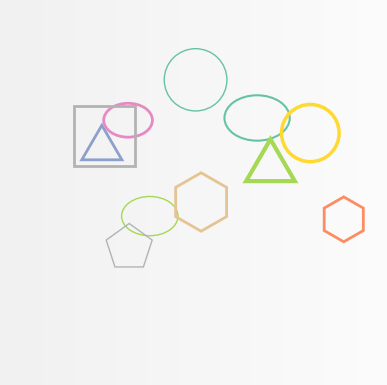[{"shape": "circle", "thickness": 1, "radius": 0.4, "center": [0.505, 0.793]}, {"shape": "oval", "thickness": 1.5, "radius": 0.42, "center": [0.663, 0.694]}, {"shape": "hexagon", "thickness": 2, "radius": 0.29, "center": [0.887, 0.43]}, {"shape": "triangle", "thickness": 2, "radius": 0.3, "center": [0.263, 0.615]}, {"shape": "oval", "thickness": 2, "radius": 0.31, "center": [0.331, 0.688]}, {"shape": "triangle", "thickness": 3, "radius": 0.36, "center": [0.698, 0.566]}, {"shape": "oval", "thickness": 1, "radius": 0.36, "center": [0.387, 0.439]}, {"shape": "circle", "thickness": 2.5, "radius": 0.37, "center": [0.801, 0.654]}, {"shape": "hexagon", "thickness": 2, "radius": 0.38, "center": [0.519, 0.475]}, {"shape": "pentagon", "thickness": 1, "radius": 0.31, "center": [0.333, 0.357]}, {"shape": "square", "thickness": 2, "radius": 0.39, "center": [0.27, 0.647]}]